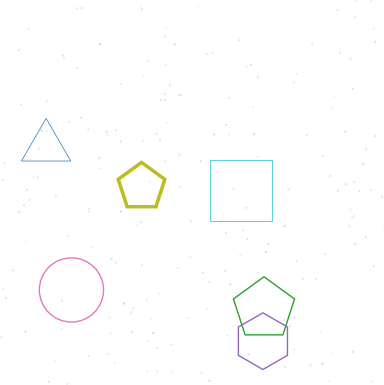[{"shape": "triangle", "thickness": 0.5, "radius": 0.37, "center": [0.12, 0.619]}, {"shape": "pentagon", "thickness": 1, "radius": 0.42, "center": [0.686, 0.198]}, {"shape": "hexagon", "thickness": 1, "radius": 0.37, "center": [0.683, 0.114]}, {"shape": "circle", "thickness": 1, "radius": 0.42, "center": [0.186, 0.247]}, {"shape": "pentagon", "thickness": 2.5, "radius": 0.32, "center": [0.368, 0.515]}, {"shape": "square", "thickness": 0.5, "radius": 0.4, "center": [0.626, 0.505]}]